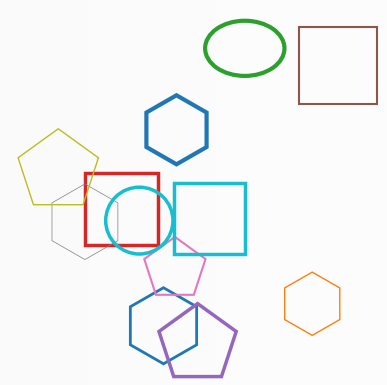[{"shape": "hexagon", "thickness": 2, "radius": 0.49, "center": [0.422, 0.154]}, {"shape": "hexagon", "thickness": 3, "radius": 0.45, "center": [0.455, 0.663]}, {"shape": "hexagon", "thickness": 1, "radius": 0.41, "center": [0.806, 0.211]}, {"shape": "oval", "thickness": 3, "radius": 0.51, "center": [0.632, 0.874]}, {"shape": "square", "thickness": 2.5, "radius": 0.47, "center": [0.313, 0.457]}, {"shape": "pentagon", "thickness": 2.5, "radius": 0.52, "center": [0.51, 0.107]}, {"shape": "square", "thickness": 1.5, "radius": 0.5, "center": [0.872, 0.83]}, {"shape": "pentagon", "thickness": 1.5, "radius": 0.42, "center": [0.451, 0.302]}, {"shape": "hexagon", "thickness": 0.5, "radius": 0.49, "center": [0.219, 0.424]}, {"shape": "pentagon", "thickness": 1, "radius": 0.54, "center": [0.15, 0.557]}, {"shape": "square", "thickness": 2.5, "radius": 0.46, "center": [0.54, 0.432]}, {"shape": "circle", "thickness": 2.5, "radius": 0.43, "center": [0.36, 0.427]}]